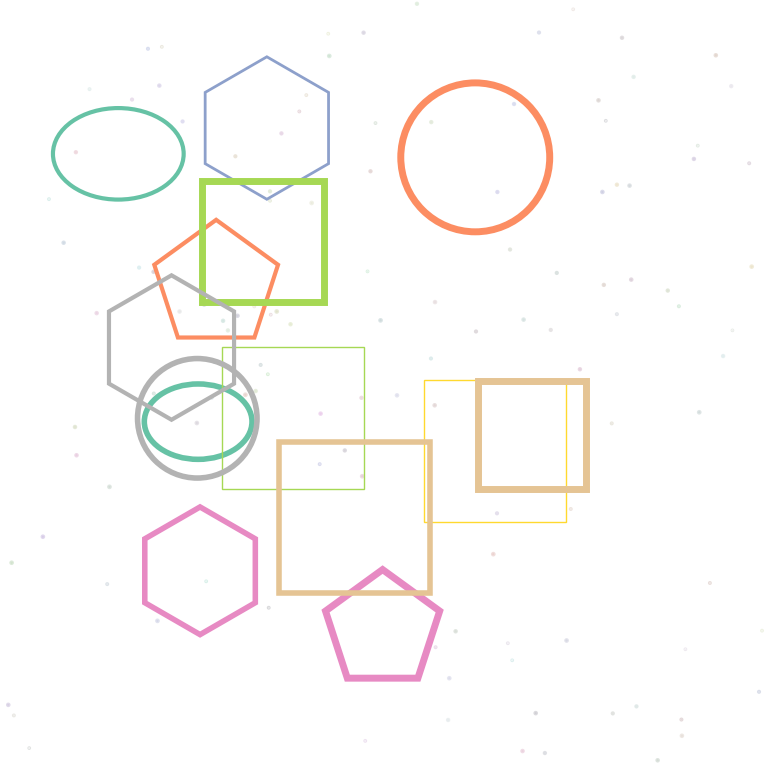[{"shape": "oval", "thickness": 2, "radius": 0.35, "center": [0.257, 0.452]}, {"shape": "oval", "thickness": 1.5, "radius": 0.42, "center": [0.154, 0.8]}, {"shape": "circle", "thickness": 2.5, "radius": 0.48, "center": [0.617, 0.796]}, {"shape": "pentagon", "thickness": 1.5, "radius": 0.42, "center": [0.281, 0.63]}, {"shape": "hexagon", "thickness": 1, "radius": 0.46, "center": [0.347, 0.834]}, {"shape": "hexagon", "thickness": 2, "radius": 0.41, "center": [0.26, 0.259]}, {"shape": "pentagon", "thickness": 2.5, "radius": 0.39, "center": [0.497, 0.182]}, {"shape": "square", "thickness": 2.5, "radius": 0.4, "center": [0.342, 0.686]}, {"shape": "square", "thickness": 0.5, "radius": 0.46, "center": [0.38, 0.457]}, {"shape": "square", "thickness": 0.5, "radius": 0.46, "center": [0.643, 0.414]}, {"shape": "square", "thickness": 2.5, "radius": 0.35, "center": [0.69, 0.435]}, {"shape": "square", "thickness": 2, "radius": 0.49, "center": [0.46, 0.328]}, {"shape": "circle", "thickness": 2, "radius": 0.39, "center": [0.256, 0.457]}, {"shape": "hexagon", "thickness": 1.5, "radius": 0.47, "center": [0.223, 0.549]}]